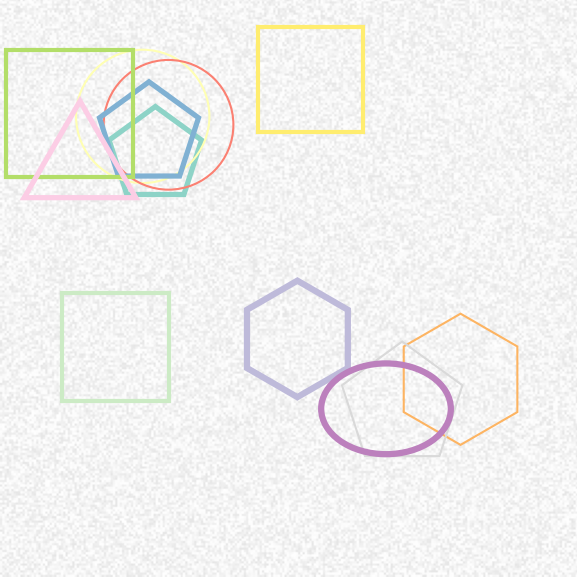[{"shape": "pentagon", "thickness": 2.5, "radius": 0.42, "center": [0.269, 0.73]}, {"shape": "circle", "thickness": 1, "radius": 0.58, "center": [0.247, 0.798]}, {"shape": "hexagon", "thickness": 3, "radius": 0.5, "center": [0.515, 0.412]}, {"shape": "circle", "thickness": 1, "radius": 0.56, "center": [0.292, 0.783]}, {"shape": "pentagon", "thickness": 2.5, "radius": 0.45, "center": [0.258, 0.767]}, {"shape": "hexagon", "thickness": 1, "radius": 0.57, "center": [0.797, 0.342]}, {"shape": "square", "thickness": 2, "radius": 0.55, "center": [0.12, 0.803]}, {"shape": "triangle", "thickness": 2.5, "radius": 0.56, "center": [0.139, 0.713]}, {"shape": "pentagon", "thickness": 1, "radius": 0.55, "center": [0.696, 0.298]}, {"shape": "oval", "thickness": 3, "radius": 0.56, "center": [0.668, 0.291]}, {"shape": "square", "thickness": 2, "radius": 0.47, "center": [0.2, 0.398]}, {"shape": "square", "thickness": 2, "radius": 0.46, "center": [0.537, 0.861]}]